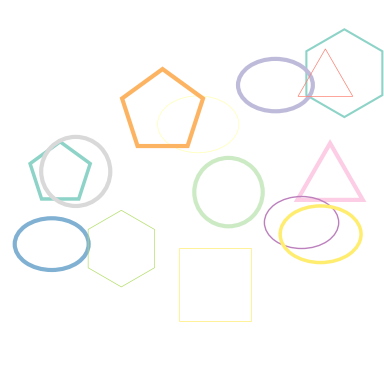[{"shape": "hexagon", "thickness": 1.5, "radius": 0.57, "center": [0.894, 0.81]}, {"shape": "pentagon", "thickness": 2.5, "radius": 0.41, "center": [0.156, 0.55]}, {"shape": "oval", "thickness": 0.5, "radius": 0.53, "center": [0.515, 0.677]}, {"shape": "oval", "thickness": 3, "radius": 0.49, "center": [0.715, 0.779]}, {"shape": "triangle", "thickness": 0.5, "radius": 0.41, "center": [0.845, 0.791]}, {"shape": "oval", "thickness": 3, "radius": 0.48, "center": [0.134, 0.366]}, {"shape": "pentagon", "thickness": 3, "radius": 0.55, "center": [0.422, 0.71]}, {"shape": "hexagon", "thickness": 0.5, "radius": 0.5, "center": [0.315, 0.354]}, {"shape": "triangle", "thickness": 3, "radius": 0.49, "center": [0.857, 0.53]}, {"shape": "circle", "thickness": 3, "radius": 0.45, "center": [0.197, 0.555]}, {"shape": "oval", "thickness": 1, "radius": 0.48, "center": [0.783, 0.422]}, {"shape": "circle", "thickness": 3, "radius": 0.44, "center": [0.594, 0.501]}, {"shape": "oval", "thickness": 2.5, "radius": 0.53, "center": [0.833, 0.392]}, {"shape": "square", "thickness": 0.5, "radius": 0.47, "center": [0.559, 0.261]}]